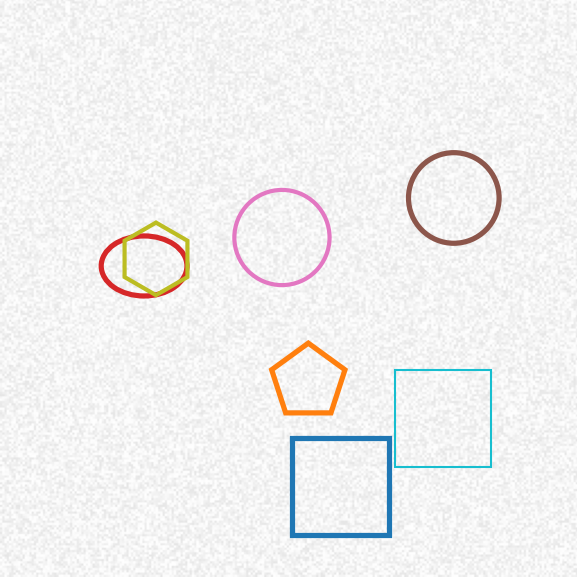[{"shape": "square", "thickness": 2.5, "radius": 0.42, "center": [0.589, 0.156]}, {"shape": "pentagon", "thickness": 2.5, "radius": 0.33, "center": [0.534, 0.338]}, {"shape": "oval", "thickness": 2.5, "radius": 0.37, "center": [0.25, 0.539]}, {"shape": "circle", "thickness": 2.5, "radius": 0.39, "center": [0.786, 0.656]}, {"shape": "circle", "thickness": 2, "radius": 0.41, "center": [0.488, 0.588]}, {"shape": "hexagon", "thickness": 2, "radius": 0.31, "center": [0.27, 0.551]}, {"shape": "square", "thickness": 1, "radius": 0.42, "center": [0.767, 0.274]}]